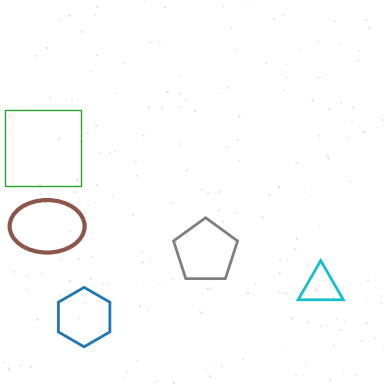[{"shape": "hexagon", "thickness": 2, "radius": 0.39, "center": [0.219, 0.176]}, {"shape": "square", "thickness": 1, "radius": 0.5, "center": [0.112, 0.616]}, {"shape": "oval", "thickness": 3, "radius": 0.49, "center": [0.122, 0.412]}, {"shape": "pentagon", "thickness": 2, "radius": 0.44, "center": [0.534, 0.347]}, {"shape": "triangle", "thickness": 2, "radius": 0.34, "center": [0.833, 0.255]}]